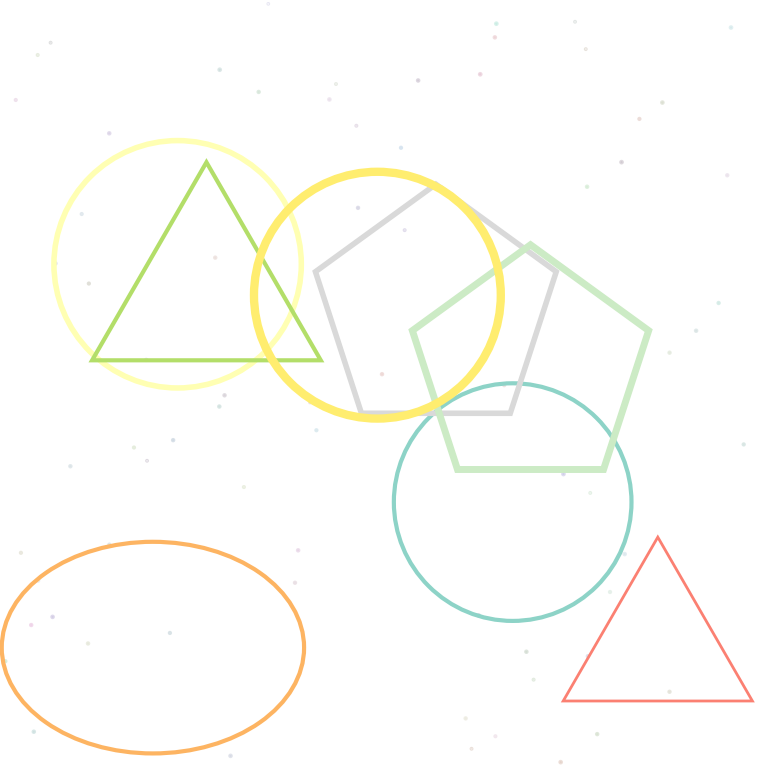[{"shape": "circle", "thickness": 1.5, "radius": 0.77, "center": [0.666, 0.348]}, {"shape": "circle", "thickness": 2, "radius": 0.8, "center": [0.231, 0.657]}, {"shape": "triangle", "thickness": 1, "radius": 0.71, "center": [0.854, 0.161]}, {"shape": "oval", "thickness": 1.5, "radius": 0.98, "center": [0.199, 0.159]}, {"shape": "triangle", "thickness": 1.5, "radius": 0.86, "center": [0.268, 0.618]}, {"shape": "pentagon", "thickness": 2, "radius": 0.82, "center": [0.566, 0.596]}, {"shape": "pentagon", "thickness": 2.5, "radius": 0.81, "center": [0.689, 0.521]}, {"shape": "circle", "thickness": 3, "radius": 0.8, "center": [0.49, 0.617]}]